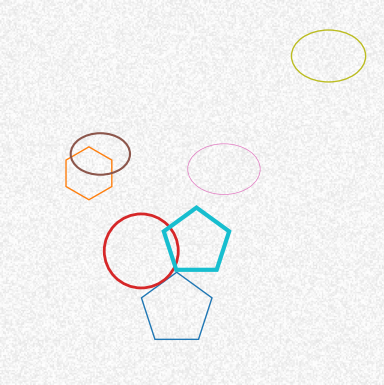[{"shape": "pentagon", "thickness": 1, "radius": 0.48, "center": [0.459, 0.197]}, {"shape": "hexagon", "thickness": 1, "radius": 0.34, "center": [0.231, 0.55]}, {"shape": "circle", "thickness": 2, "radius": 0.48, "center": [0.367, 0.348]}, {"shape": "oval", "thickness": 1.5, "radius": 0.38, "center": [0.261, 0.6]}, {"shape": "oval", "thickness": 0.5, "radius": 0.47, "center": [0.582, 0.561]}, {"shape": "oval", "thickness": 1, "radius": 0.48, "center": [0.853, 0.855]}, {"shape": "pentagon", "thickness": 3, "radius": 0.45, "center": [0.51, 0.371]}]